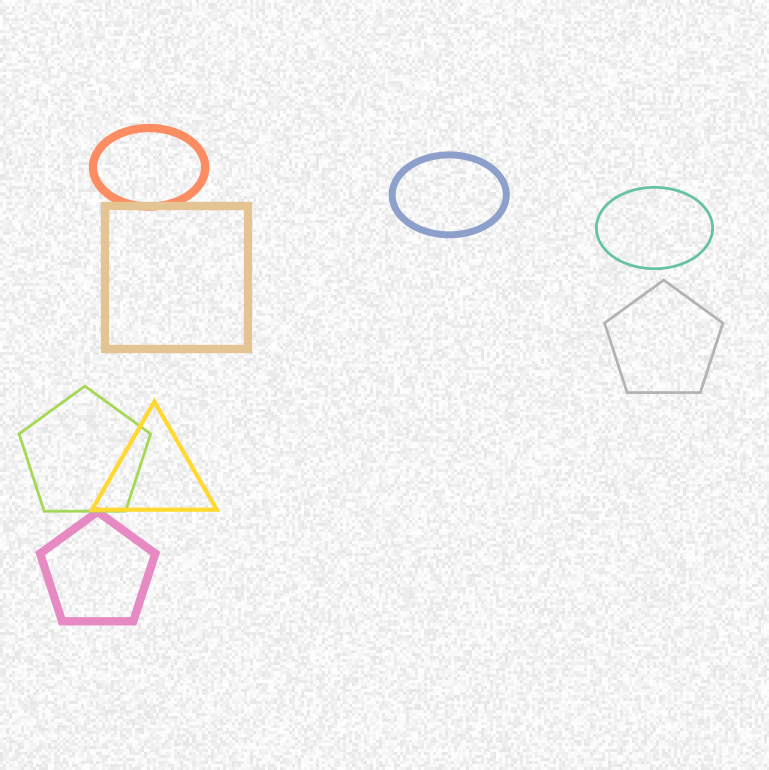[{"shape": "oval", "thickness": 1, "radius": 0.38, "center": [0.85, 0.704]}, {"shape": "oval", "thickness": 3, "radius": 0.36, "center": [0.194, 0.783]}, {"shape": "oval", "thickness": 2.5, "radius": 0.37, "center": [0.583, 0.747]}, {"shape": "pentagon", "thickness": 3, "radius": 0.39, "center": [0.127, 0.257]}, {"shape": "pentagon", "thickness": 1, "radius": 0.45, "center": [0.11, 0.409]}, {"shape": "triangle", "thickness": 1.5, "radius": 0.47, "center": [0.201, 0.385]}, {"shape": "square", "thickness": 3, "radius": 0.46, "center": [0.229, 0.639]}, {"shape": "pentagon", "thickness": 1, "radius": 0.4, "center": [0.862, 0.556]}]